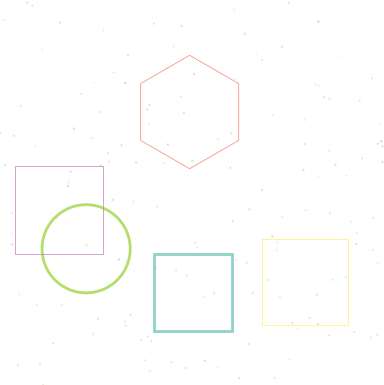[{"shape": "square", "thickness": 2, "radius": 0.5, "center": [0.501, 0.24]}, {"shape": "hexagon", "thickness": 0.5, "radius": 0.74, "center": [0.493, 0.709]}, {"shape": "circle", "thickness": 2, "radius": 0.57, "center": [0.224, 0.354]}, {"shape": "square", "thickness": 0.5, "radius": 0.57, "center": [0.152, 0.455]}, {"shape": "square", "thickness": 0.5, "radius": 0.56, "center": [0.792, 0.268]}]